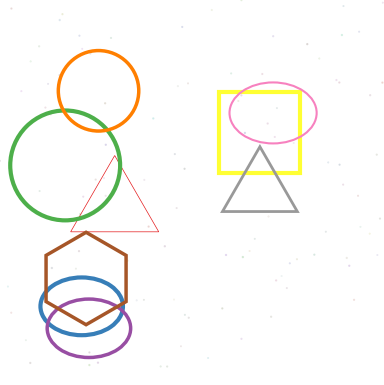[{"shape": "triangle", "thickness": 0.5, "radius": 0.66, "center": [0.298, 0.464]}, {"shape": "oval", "thickness": 3, "radius": 0.54, "center": [0.212, 0.204]}, {"shape": "circle", "thickness": 3, "radius": 0.71, "center": [0.169, 0.57]}, {"shape": "oval", "thickness": 2.5, "radius": 0.54, "center": [0.231, 0.147]}, {"shape": "circle", "thickness": 2.5, "radius": 0.52, "center": [0.256, 0.764]}, {"shape": "square", "thickness": 3, "radius": 0.53, "center": [0.673, 0.656]}, {"shape": "hexagon", "thickness": 2.5, "radius": 0.6, "center": [0.224, 0.277]}, {"shape": "oval", "thickness": 1.5, "radius": 0.57, "center": [0.709, 0.707]}, {"shape": "triangle", "thickness": 2, "radius": 0.56, "center": [0.675, 0.507]}]